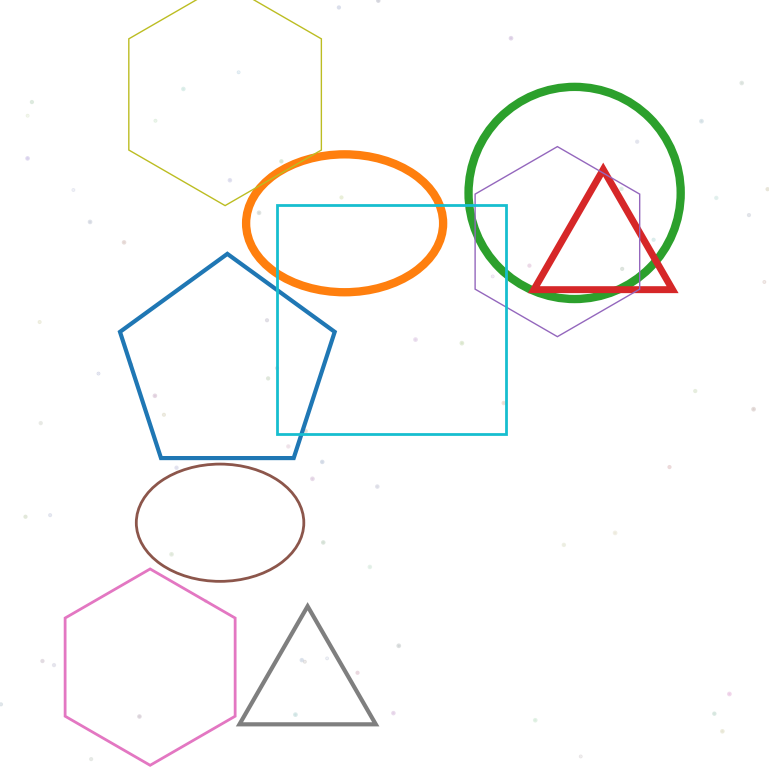[{"shape": "pentagon", "thickness": 1.5, "radius": 0.73, "center": [0.295, 0.524]}, {"shape": "oval", "thickness": 3, "radius": 0.64, "center": [0.448, 0.71]}, {"shape": "circle", "thickness": 3, "radius": 0.69, "center": [0.746, 0.749]}, {"shape": "triangle", "thickness": 2.5, "radius": 0.52, "center": [0.783, 0.676]}, {"shape": "hexagon", "thickness": 0.5, "radius": 0.62, "center": [0.724, 0.686]}, {"shape": "oval", "thickness": 1, "radius": 0.54, "center": [0.286, 0.321]}, {"shape": "hexagon", "thickness": 1, "radius": 0.64, "center": [0.195, 0.134]}, {"shape": "triangle", "thickness": 1.5, "radius": 0.51, "center": [0.4, 0.11]}, {"shape": "hexagon", "thickness": 0.5, "radius": 0.72, "center": [0.292, 0.877]}, {"shape": "square", "thickness": 1, "radius": 0.74, "center": [0.508, 0.585]}]